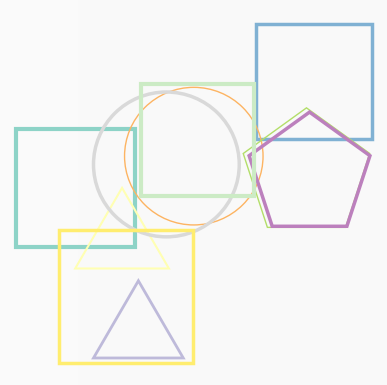[{"shape": "square", "thickness": 3, "radius": 0.77, "center": [0.194, 0.512]}, {"shape": "triangle", "thickness": 1.5, "radius": 0.7, "center": [0.315, 0.372]}, {"shape": "triangle", "thickness": 2, "radius": 0.67, "center": [0.357, 0.137]}, {"shape": "square", "thickness": 2.5, "radius": 0.75, "center": [0.81, 0.788]}, {"shape": "circle", "thickness": 1, "radius": 0.89, "center": [0.5, 0.594]}, {"shape": "pentagon", "thickness": 1, "radius": 0.86, "center": [0.791, 0.548]}, {"shape": "circle", "thickness": 2.5, "radius": 0.94, "center": [0.429, 0.573]}, {"shape": "pentagon", "thickness": 2.5, "radius": 0.82, "center": [0.799, 0.545]}, {"shape": "square", "thickness": 3, "radius": 0.73, "center": [0.51, 0.637]}, {"shape": "square", "thickness": 2.5, "radius": 0.86, "center": [0.325, 0.229]}]